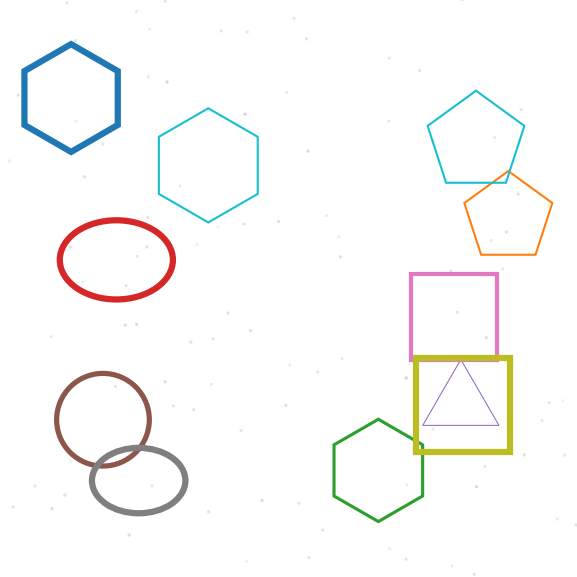[{"shape": "hexagon", "thickness": 3, "radius": 0.47, "center": [0.123, 0.829]}, {"shape": "pentagon", "thickness": 1, "radius": 0.4, "center": [0.88, 0.623]}, {"shape": "hexagon", "thickness": 1.5, "radius": 0.44, "center": [0.655, 0.185]}, {"shape": "oval", "thickness": 3, "radius": 0.49, "center": [0.201, 0.549]}, {"shape": "triangle", "thickness": 0.5, "radius": 0.38, "center": [0.798, 0.301]}, {"shape": "circle", "thickness": 2.5, "radius": 0.4, "center": [0.178, 0.272]}, {"shape": "square", "thickness": 2, "radius": 0.37, "center": [0.786, 0.45]}, {"shape": "oval", "thickness": 3, "radius": 0.4, "center": [0.24, 0.167]}, {"shape": "square", "thickness": 3, "radius": 0.4, "center": [0.802, 0.298]}, {"shape": "hexagon", "thickness": 1, "radius": 0.49, "center": [0.361, 0.713]}, {"shape": "pentagon", "thickness": 1, "radius": 0.44, "center": [0.824, 0.754]}]